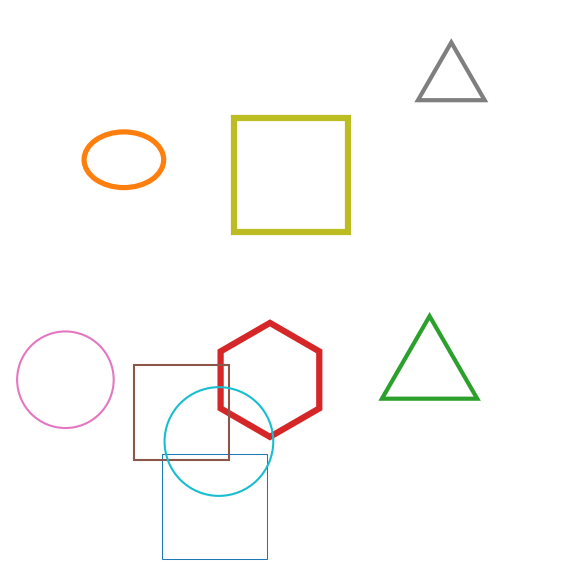[{"shape": "square", "thickness": 0.5, "radius": 0.45, "center": [0.372, 0.121]}, {"shape": "oval", "thickness": 2.5, "radius": 0.34, "center": [0.215, 0.723]}, {"shape": "triangle", "thickness": 2, "radius": 0.48, "center": [0.744, 0.356]}, {"shape": "hexagon", "thickness": 3, "radius": 0.49, "center": [0.467, 0.341]}, {"shape": "square", "thickness": 1, "radius": 0.41, "center": [0.314, 0.285]}, {"shape": "circle", "thickness": 1, "radius": 0.42, "center": [0.113, 0.342]}, {"shape": "triangle", "thickness": 2, "radius": 0.33, "center": [0.781, 0.859]}, {"shape": "square", "thickness": 3, "radius": 0.49, "center": [0.504, 0.697]}, {"shape": "circle", "thickness": 1, "radius": 0.47, "center": [0.379, 0.235]}]